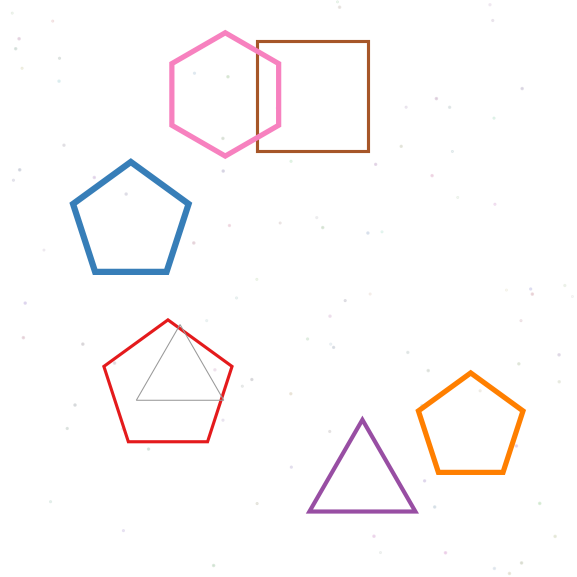[{"shape": "pentagon", "thickness": 1.5, "radius": 0.58, "center": [0.291, 0.329]}, {"shape": "pentagon", "thickness": 3, "radius": 0.53, "center": [0.227, 0.613]}, {"shape": "triangle", "thickness": 2, "radius": 0.53, "center": [0.628, 0.166]}, {"shape": "pentagon", "thickness": 2.5, "radius": 0.48, "center": [0.815, 0.258]}, {"shape": "square", "thickness": 1.5, "radius": 0.48, "center": [0.541, 0.833]}, {"shape": "hexagon", "thickness": 2.5, "radius": 0.53, "center": [0.39, 0.836]}, {"shape": "triangle", "thickness": 0.5, "radius": 0.44, "center": [0.312, 0.35]}]